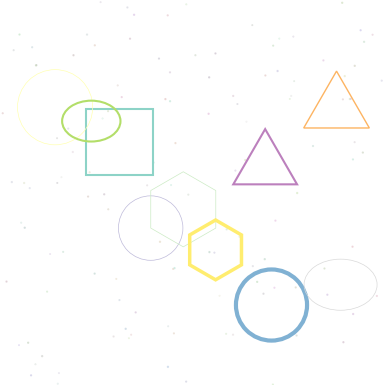[{"shape": "square", "thickness": 1.5, "radius": 0.43, "center": [0.311, 0.632]}, {"shape": "circle", "thickness": 0.5, "radius": 0.49, "center": [0.143, 0.721]}, {"shape": "circle", "thickness": 0.5, "radius": 0.42, "center": [0.391, 0.408]}, {"shape": "circle", "thickness": 3, "radius": 0.46, "center": [0.705, 0.208]}, {"shape": "triangle", "thickness": 1, "radius": 0.49, "center": [0.874, 0.717]}, {"shape": "oval", "thickness": 1.5, "radius": 0.38, "center": [0.237, 0.685]}, {"shape": "oval", "thickness": 0.5, "radius": 0.47, "center": [0.885, 0.261]}, {"shape": "triangle", "thickness": 1.5, "radius": 0.48, "center": [0.689, 0.569]}, {"shape": "hexagon", "thickness": 0.5, "radius": 0.49, "center": [0.476, 0.456]}, {"shape": "hexagon", "thickness": 2.5, "radius": 0.39, "center": [0.56, 0.351]}]